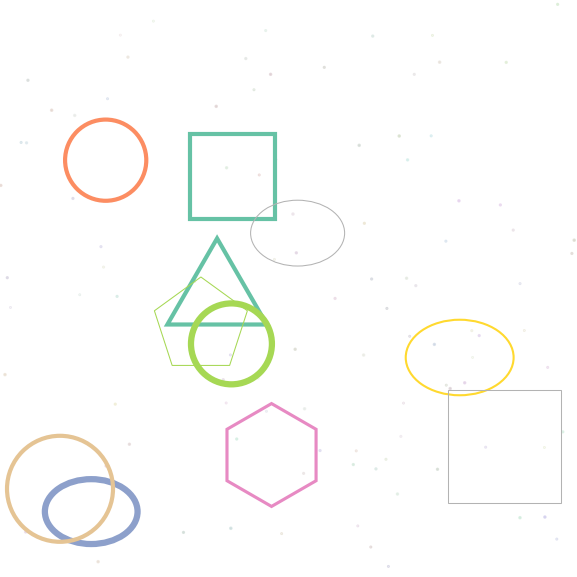[{"shape": "square", "thickness": 2, "radius": 0.37, "center": [0.403, 0.693]}, {"shape": "triangle", "thickness": 2, "radius": 0.5, "center": [0.376, 0.487]}, {"shape": "circle", "thickness": 2, "radius": 0.35, "center": [0.183, 0.722]}, {"shape": "oval", "thickness": 3, "radius": 0.4, "center": [0.158, 0.113]}, {"shape": "hexagon", "thickness": 1.5, "radius": 0.45, "center": [0.47, 0.211]}, {"shape": "pentagon", "thickness": 0.5, "radius": 0.42, "center": [0.348, 0.435]}, {"shape": "circle", "thickness": 3, "radius": 0.35, "center": [0.401, 0.404]}, {"shape": "oval", "thickness": 1, "radius": 0.47, "center": [0.796, 0.38]}, {"shape": "circle", "thickness": 2, "radius": 0.46, "center": [0.104, 0.153]}, {"shape": "oval", "thickness": 0.5, "radius": 0.41, "center": [0.515, 0.595]}, {"shape": "square", "thickness": 0.5, "radius": 0.49, "center": [0.873, 0.226]}]